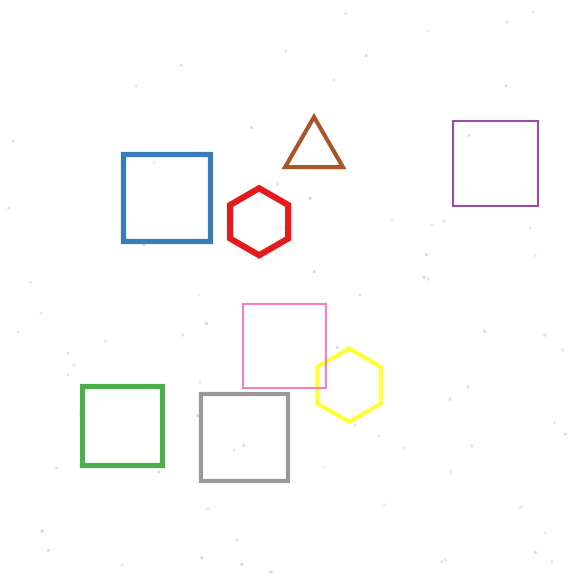[{"shape": "hexagon", "thickness": 3, "radius": 0.29, "center": [0.449, 0.615]}, {"shape": "square", "thickness": 2.5, "radius": 0.38, "center": [0.288, 0.657]}, {"shape": "square", "thickness": 2.5, "radius": 0.34, "center": [0.211, 0.263]}, {"shape": "square", "thickness": 1, "radius": 0.37, "center": [0.857, 0.716]}, {"shape": "hexagon", "thickness": 2, "radius": 0.32, "center": [0.605, 0.332]}, {"shape": "triangle", "thickness": 2, "radius": 0.29, "center": [0.544, 0.739]}, {"shape": "square", "thickness": 1, "radius": 0.36, "center": [0.493, 0.4]}, {"shape": "square", "thickness": 2, "radius": 0.37, "center": [0.423, 0.242]}]